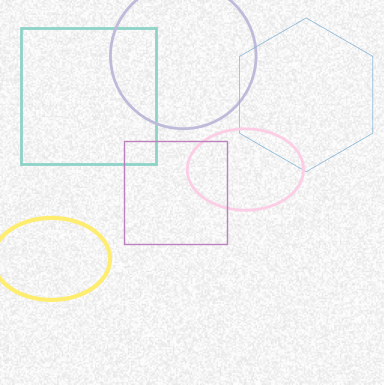[{"shape": "square", "thickness": 2, "radius": 0.88, "center": [0.231, 0.751]}, {"shape": "circle", "thickness": 2, "radius": 0.95, "center": [0.476, 0.855]}, {"shape": "hexagon", "thickness": 0.5, "radius": 1.0, "center": [0.795, 0.754]}, {"shape": "oval", "thickness": 2, "radius": 0.76, "center": [0.637, 0.56]}, {"shape": "square", "thickness": 1, "radius": 0.67, "center": [0.457, 0.499]}, {"shape": "oval", "thickness": 3, "radius": 0.76, "center": [0.134, 0.328]}]